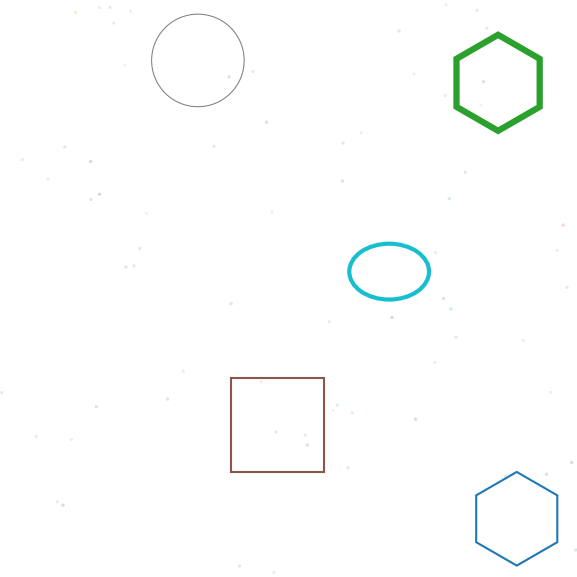[{"shape": "hexagon", "thickness": 1, "radius": 0.41, "center": [0.895, 0.101]}, {"shape": "hexagon", "thickness": 3, "radius": 0.42, "center": [0.862, 0.856]}, {"shape": "square", "thickness": 1, "radius": 0.4, "center": [0.481, 0.263]}, {"shape": "circle", "thickness": 0.5, "radius": 0.4, "center": [0.343, 0.895]}, {"shape": "oval", "thickness": 2, "radius": 0.35, "center": [0.674, 0.529]}]